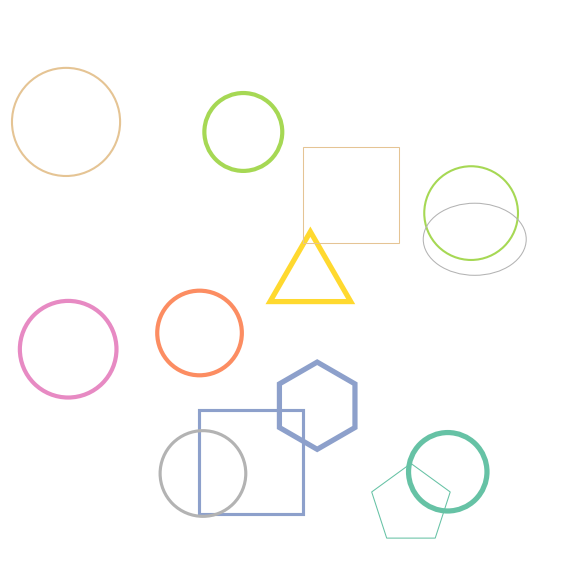[{"shape": "circle", "thickness": 2.5, "radius": 0.34, "center": [0.775, 0.182]}, {"shape": "pentagon", "thickness": 0.5, "radius": 0.36, "center": [0.712, 0.125]}, {"shape": "circle", "thickness": 2, "radius": 0.37, "center": [0.346, 0.423]}, {"shape": "square", "thickness": 1.5, "radius": 0.45, "center": [0.435, 0.199]}, {"shape": "hexagon", "thickness": 2.5, "radius": 0.38, "center": [0.549, 0.297]}, {"shape": "circle", "thickness": 2, "radius": 0.42, "center": [0.118, 0.394]}, {"shape": "circle", "thickness": 2, "radius": 0.34, "center": [0.421, 0.771]}, {"shape": "circle", "thickness": 1, "radius": 0.41, "center": [0.816, 0.63]}, {"shape": "triangle", "thickness": 2.5, "radius": 0.4, "center": [0.537, 0.517]}, {"shape": "circle", "thickness": 1, "radius": 0.47, "center": [0.114, 0.788]}, {"shape": "square", "thickness": 0.5, "radius": 0.42, "center": [0.607, 0.661]}, {"shape": "oval", "thickness": 0.5, "radius": 0.45, "center": [0.822, 0.585]}, {"shape": "circle", "thickness": 1.5, "radius": 0.37, "center": [0.351, 0.179]}]